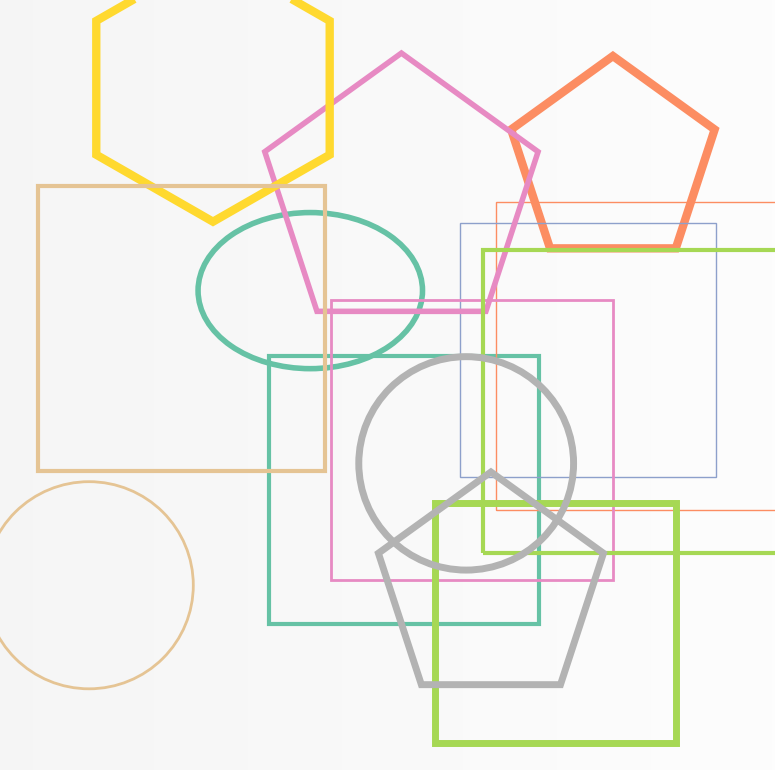[{"shape": "square", "thickness": 1.5, "radius": 0.87, "center": [0.522, 0.363]}, {"shape": "oval", "thickness": 2, "radius": 0.72, "center": [0.4, 0.623]}, {"shape": "pentagon", "thickness": 3, "radius": 0.69, "center": [0.791, 0.789]}, {"shape": "square", "thickness": 0.5, "radius": 1.0, "center": [0.84, 0.538]}, {"shape": "square", "thickness": 0.5, "radius": 0.83, "center": [0.759, 0.545]}, {"shape": "pentagon", "thickness": 2, "radius": 0.93, "center": [0.518, 0.746]}, {"shape": "square", "thickness": 1, "radius": 0.91, "center": [0.609, 0.429]}, {"shape": "square", "thickness": 2.5, "radius": 0.78, "center": [0.717, 0.191]}, {"shape": "square", "thickness": 1.5, "radius": 0.99, "center": [0.82, 0.479]}, {"shape": "hexagon", "thickness": 3, "radius": 0.87, "center": [0.275, 0.886]}, {"shape": "circle", "thickness": 1, "radius": 0.67, "center": [0.115, 0.24]}, {"shape": "square", "thickness": 1.5, "radius": 0.93, "center": [0.234, 0.574]}, {"shape": "pentagon", "thickness": 2.5, "radius": 0.76, "center": [0.633, 0.234]}, {"shape": "circle", "thickness": 2.5, "radius": 0.69, "center": [0.602, 0.398]}]